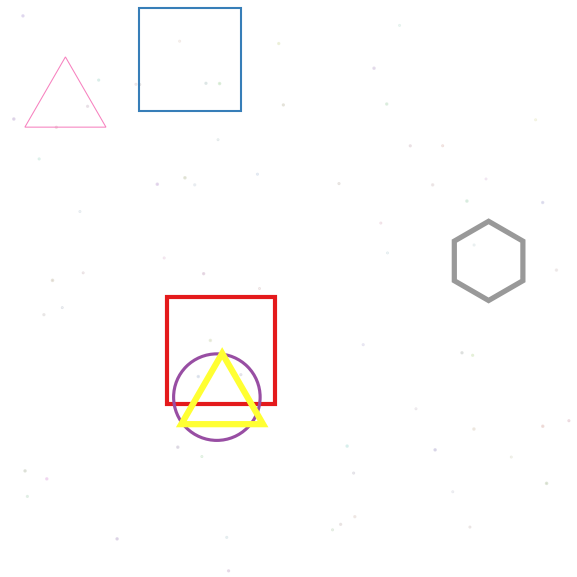[{"shape": "square", "thickness": 2, "radius": 0.47, "center": [0.383, 0.393]}, {"shape": "square", "thickness": 1, "radius": 0.44, "center": [0.329, 0.896]}, {"shape": "circle", "thickness": 1.5, "radius": 0.37, "center": [0.376, 0.311]}, {"shape": "triangle", "thickness": 3, "radius": 0.41, "center": [0.385, 0.305]}, {"shape": "triangle", "thickness": 0.5, "radius": 0.41, "center": [0.113, 0.82]}, {"shape": "hexagon", "thickness": 2.5, "radius": 0.34, "center": [0.846, 0.547]}]